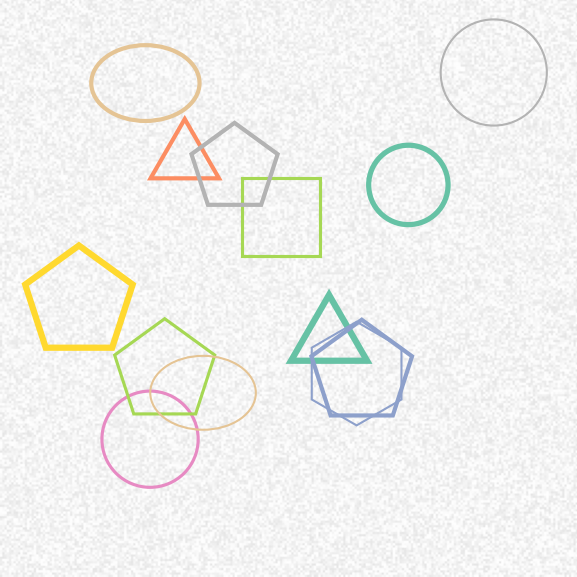[{"shape": "circle", "thickness": 2.5, "radius": 0.34, "center": [0.707, 0.679]}, {"shape": "triangle", "thickness": 3, "radius": 0.38, "center": [0.57, 0.412]}, {"shape": "triangle", "thickness": 2, "radius": 0.34, "center": [0.32, 0.725]}, {"shape": "hexagon", "thickness": 1, "radius": 0.45, "center": [0.618, 0.352]}, {"shape": "pentagon", "thickness": 2, "radius": 0.46, "center": [0.626, 0.354]}, {"shape": "circle", "thickness": 1.5, "radius": 0.42, "center": [0.26, 0.239]}, {"shape": "square", "thickness": 1.5, "radius": 0.34, "center": [0.486, 0.623]}, {"shape": "pentagon", "thickness": 1.5, "radius": 0.46, "center": [0.285, 0.356]}, {"shape": "pentagon", "thickness": 3, "radius": 0.49, "center": [0.137, 0.476]}, {"shape": "oval", "thickness": 1, "radius": 0.46, "center": [0.352, 0.319]}, {"shape": "oval", "thickness": 2, "radius": 0.47, "center": [0.252, 0.855]}, {"shape": "circle", "thickness": 1, "radius": 0.46, "center": [0.855, 0.874]}, {"shape": "pentagon", "thickness": 2, "radius": 0.39, "center": [0.406, 0.708]}]